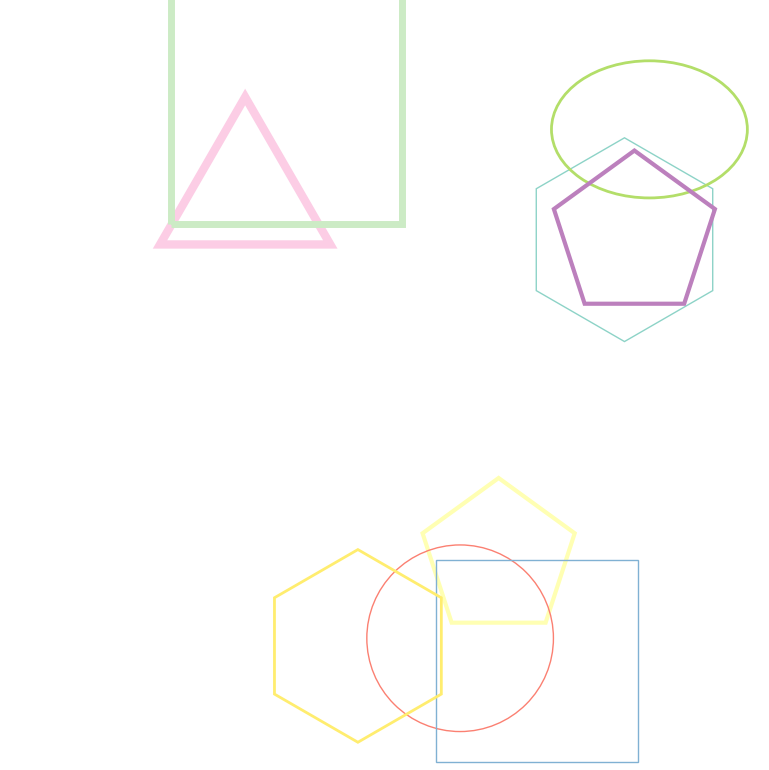[{"shape": "hexagon", "thickness": 0.5, "radius": 0.66, "center": [0.811, 0.689]}, {"shape": "pentagon", "thickness": 1.5, "radius": 0.52, "center": [0.648, 0.275]}, {"shape": "circle", "thickness": 0.5, "radius": 0.61, "center": [0.598, 0.171]}, {"shape": "square", "thickness": 0.5, "radius": 0.66, "center": [0.698, 0.141]}, {"shape": "oval", "thickness": 1, "radius": 0.64, "center": [0.843, 0.832]}, {"shape": "triangle", "thickness": 3, "radius": 0.64, "center": [0.318, 0.746]}, {"shape": "pentagon", "thickness": 1.5, "radius": 0.55, "center": [0.824, 0.695]}, {"shape": "square", "thickness": 2.5, "radius": 0.75, "center": [0.372, 0.859]}, {"shape": "hexagon", "thickness": 1, "radius": 0.63, "center": [0.465, 0.161]}]